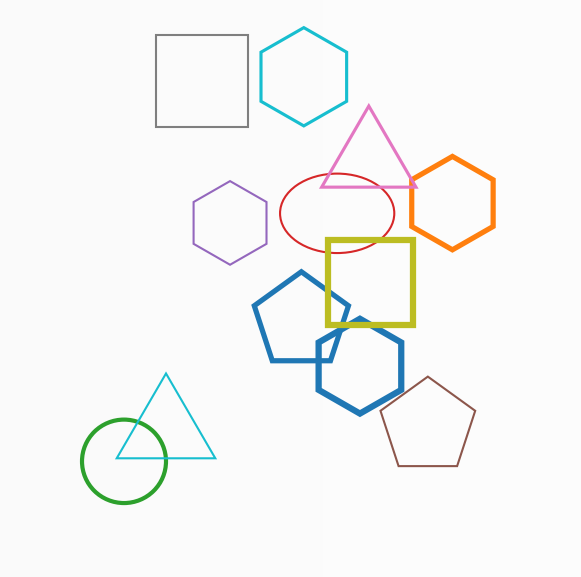[{"shape": "hexagon", "thickness": 3, "radius": 0.41, "center": [0.619, 0.365]}, {"shape": "pentagon", "thickness": 2.5, "radius": 0.43, "center": [0.518, 0.443]}, {"shape": "hexagon", "thickness": 2.5, "radius": 0.4, "center": [0.778, 0.647]}, {"shape": "circle", "thickness": 2, "radius": 0.36, "center": [0.213, 0.2]}, {"shape": "oval", "thickness": 1, "radius": 0.49, "center": [0.58, 0.63]}, {"shape": "hexagon", "thickness": 1, "radius": 0.36, "center": [0.396, 0.613]}, {"shape": "pentagon", "thickness": 1, "radius": 0.43, "center": [0.736, 0.261]}, {"shape": "triangle", "thickness": 1.5, "radius": 0.47, "center": [0.635, 0.722]}, {"shape": "square", "thickness": 1, "radius": 0.4, "center": [0.347, 0.859]}, {"shape": "square", "thickness": 3, "radius": 0.37, "center": [0.637, 0.51]}, {"shape": "triangle", "thickness": 1, "radius": 0.49, "center": [0.286, 0.255]}, {"shape": "hexagon", "thickness": 1.5, "radius": 0.43, "center": [0.523, 0.866]}]